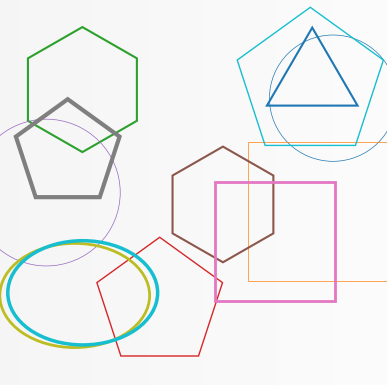[{"shape": "circle", "thickness": 0.5, "radius": 0.82, "center": [0.859, 0.745]}, {"shape": "triangle", "thickness": 1.5, "radius": 0.68, "center": [0.806, 0.793]}, {"shape": "square", "thickness": 0.5, "radius": 0.9, "center": [0.82, 0.451]}, {"shape": "hexagon", "thickness": 1.5, "radius": 0.81, "center": [0.213, 0.767]}, {"shape": "pentagon", "thickness": 1, "radius": 0.85, "center": [0.412, 0.213]}, {"shape": "circle", "thickness": 0.5, "radius": 0.95, "center": [0.12, 0.5]}, {"shape": "hexagon", "thickness": 1.5, "radius": 0.75, "center": [0.575, 0.469]}, {"shape": "square", "thickness": 2, "radius": 0.77, "center": [0.709, 0.373]}, {"shape": "pentagon", "thickness": 3, "radius": 0.7, "center": [0.175, 0.602]}, {"shape": "oval", "thickness": 2, "radius": 0.97, "center": [0.193, 0.233]}, {"shape": "pentagon", "thickness": 1, "radius": 0.99, "center": [0.801, 0.783]}, {"shape": "oval", "thickness": 2.5, "radius": 0.97, "center": [0.213, 0.239]}]